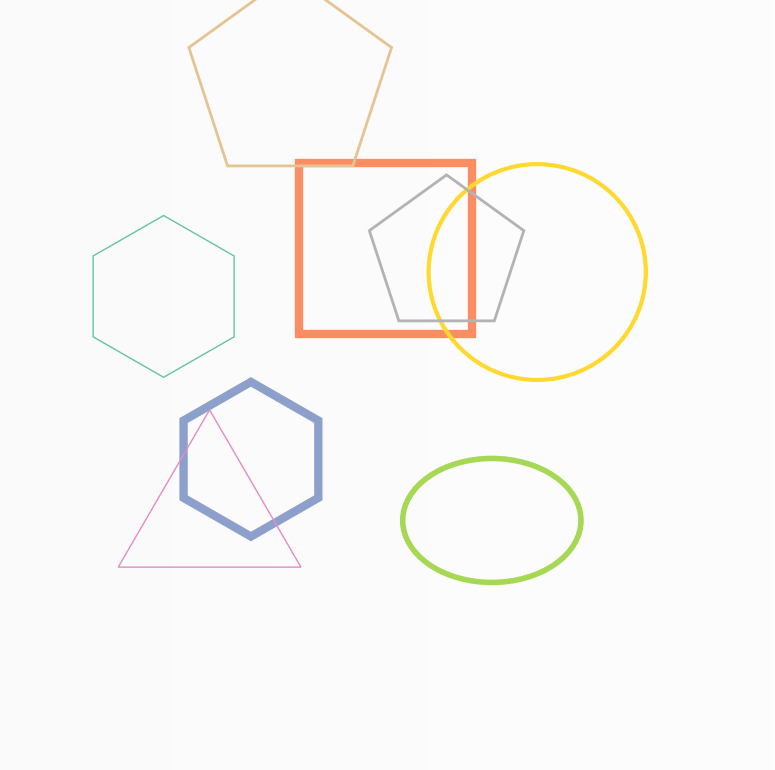[{"shape": "hexagon", "thickness": 0.5, "radius": 0.53, "center": [0.211, 0.615]}, {"shape": "square", "thickness": 3, "radius": 0.56, "center": [0.497, 0.677]}, {"shape": "hexagon", "thickness": 3, "radius": 0.5, "center": [0.324, 0.404]}, {"shape": "triangle", "thickness": 0.5, "radius": 0.68, "center": [0.27, 0.332]}, {"shape": "oval", "thickness": 2, "radius": 0.58, "center": [0.635, 0.324]}, {"shape": "circle", "thickness": 1.5, "radius": 0.7, "center": [0.693, 0.647]}, {"shape": "pentagon", "thickness": 1, "radius": 0.69, "center": [0.374, 0.896]}, {"shape": "pentagon", "thickness": 1, "radius": 0.52, "center": [0.576, 0.668]}]